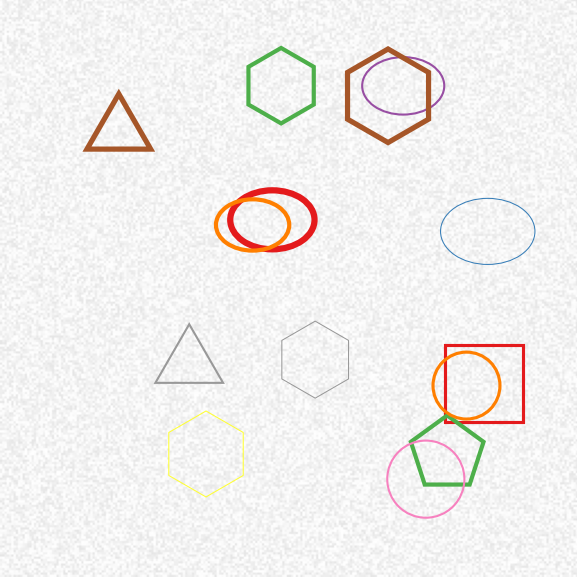[{"shape": "oval", "thickness": 3, "radius": 0.36, "center": [0.472, 0.618]}, {"shape": "square", "thickness": 1.5, "radius": 0.34, "center": [0.838, 0.335]}, {"shape": "oval", "thickness": 0.5, "radius": 0.41, "center": [0.845, 0.598]}, {"shape": "hexagon", "thickness": 2, "radius": 0.33, "center": [0.487, 0.851]}, {"shape": "pentagon", "thickness": 2, "radius": 0.33, "center": [0.774, 0.214]}, {"shape": "oval", "thickness": 1, "radius": 0.36, "center": [0.698, 0.85]}, {"shape": "oval", "thickness": 2, "radius": 0.32, "center": [0.437, 0.61]}, {"shape": "circle", "thickness": 1.5, "radius": 0.29, "center": [0.808, 0.331]}, {"shape": "hexagon", "thickness": 0.5, "radius": 0.37, "center": [0.357, 0.213]}, {"shape": "triangle", "thickness": 2.5, "radius": 0.32, "center": [0.206, 0.773]}, {"shape": "hexagon", "thickness": 2.5, "radius": 0.4, "center": [0.672, 0.833]}, {"shape": "circle", "thickness": 1, "radius": 0.33, "center": [0.737, 0.169]}, {"shape": "triangle", "thickness": 1, "radius": 0.34, "center": [0.328, 0.37]}, {"shape": "hexagon", "thickness": 0.5, "radius": 0.33, "center": [0.546, 0.376]}]